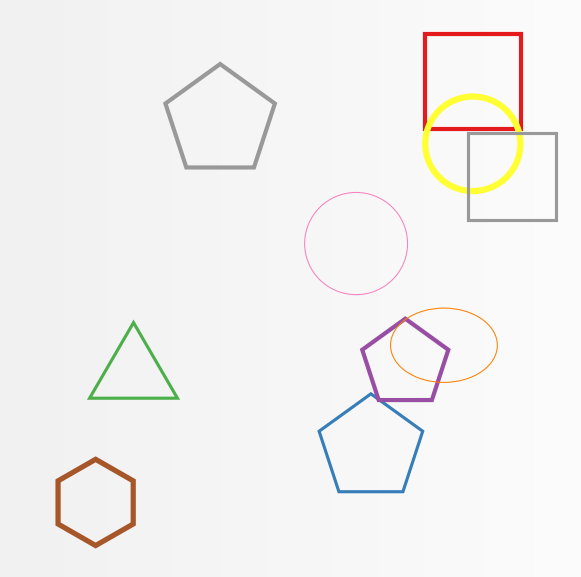[{"shape": "square", "thickness": 2, "radius": 0.41, "center": [0.814, 0.858]}, {"shape": "pentagon", "thickness": 1.5, "radius": 0.47, "center": [0.638, 0.223]}, {"shape": "triangle", "thickness": 1.5, "radius": 0.44, "center": [0.23, 0.353]}, {"shape": "pentagon", "thickness": 2, "radius": 0.39, "center": [0.697, 0.369]}, {"shape": "oval", "thickness": 0.5, "radius": 0.46, "center": [0.764, 0.401]}, {"shape": "circle", "thickness": 3, "radius": 0.41, "center": [0.813, 0.75]}, {"shape": "hexagon", "thickness": 2.5, "radius": 0.37, "center": [0.165, 0.129]}, {"shape": "circle", "thickness": 0.5, "radius": 0.44, "center": [0.613, 0.577]}, {"shape": "square", "thickness": 1.5, "radius": 0.38, "center": [0.88, 0.693]}, {"shape": "pentagon", "thickness": 2, "radius": 0.5, "center": [0.379, 0.789]}]